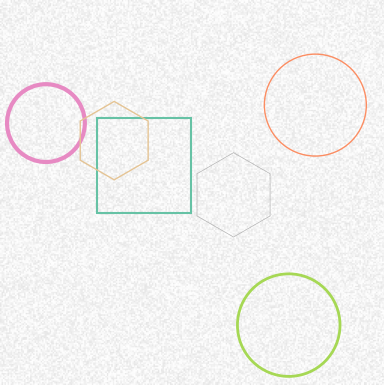[{"shape": "square", "thickness": 1.5, "radius": 0.61, "center": [0.374, 0.57]}, {"shape": "circle", "thickness": 1, "radius": 0.66, "center": [0.819, 0.727]}, {"shape": "circle", "thickness": 3, "radius": 0.51, "center": [0.119, 0.68]}, {"shape": "circle", "thickness": 2, "radius": 0.67, "center": [0.75, 0.156]}, {"shape": "hexagon", "thickness": 1, "radius": 0.51, "center": [0.297, 0.635]}, {"shape": "hexagon", "thickness": 0.5, "radius": 0.55, "center": [0.607, 0.494]}]